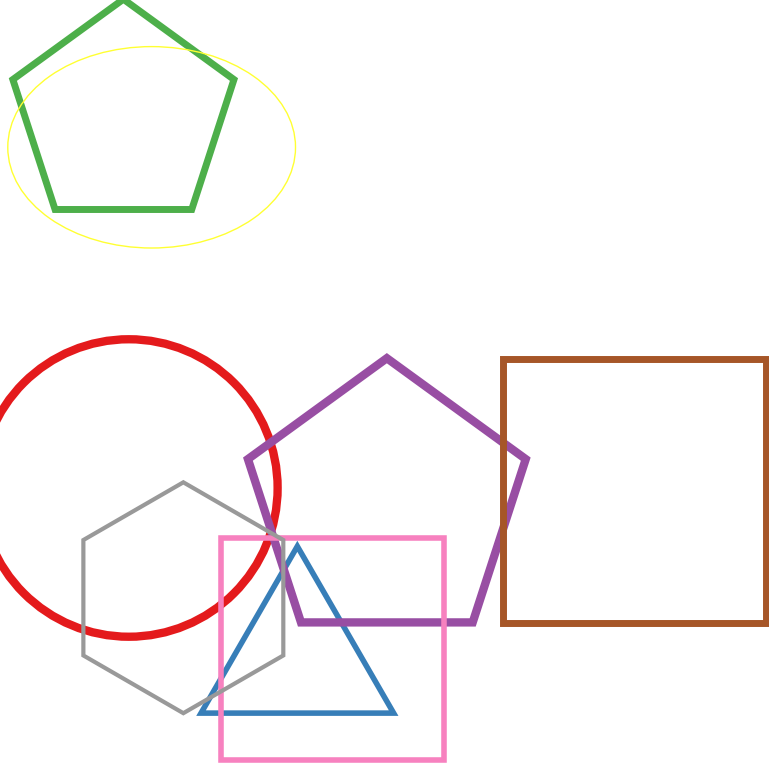[{"shape": "circle", "thickness": 3, "radius": 0.97, "center": [0.167, 0.366]}, {"shape": "triangle", "thickness": 2, "radius": 0.72, "center": [0.386, 0.146]}, {"shape": "pentagon", "thickness": 2.5, "radius": 0.75, "center": [0.16, 0.85]}, {"shape": "pentagon", "thickness": 3, "radius": 0.95, "center": [0.502, 0.345]}, {"shape": "oval", "thickness": 0.5, "radius": 0.93, "center": [0.197, 0.809]}, {"shape": "square", "thickness": 2.5, "radius": 0.86, "center": [0.824, 0.363]}, {"shape": "square", "thickness": 2, "radius": 0.72, "center": [0.431, 0.157]}, {"shape": "hexagon", "thickness": 1.5, "radius": 0.75, "center": [0.238, 0.224]}]